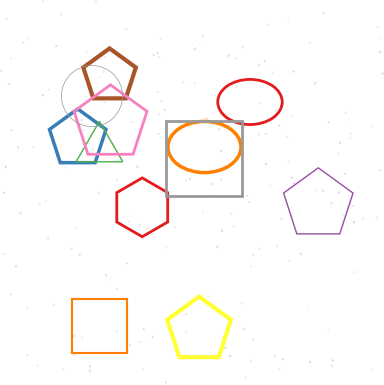[{"shape": "hexagon", "thickness": 2, "radius": 0.38, "center": [0.369, 0.462]}, {"shape": "oval", "thickness": 2, "radius": 0.42, "center": [0.649, 0.735]}, {"shape": "pentagon", "thickness": 2.5, "radius": 0.39, "center": [0.202, 0.64]}, {"shape": "triangle", "thickness": 1, "radius": 0.35, "center": [0.258, 0.615]}, {"shape": "pentagon", "thickness": 1, "radius": 0.47, "center": [0.827, 0.469]}, {"shape": "oval", "thickness": 2.5, "radius": 0.47, "center": [0.531, 0.618]}, {"shape": "square", "thickness": 1.5, "radius": 0.35, "center": [0.258, 0.153]}, {"shape": "pentagon", "thickness": 3, "radius": 0.43, "center": [0.517, 0.143]}, {"shape": "pentagon", "thickness": 3, "radius": 0.36, "center": [0.285, 0.803]}, {"shape": "pentagon", "thickness": 2, "radius": 0.5, "center": [0.287, 0.68]}, {"shape": "circle", "thickness": 0.5, "radius": 0.4, "center": [0.239, 0.751]}, {"shape": "square", "thickness": 2, "radius": 0.49, "center": [0.529, 0.588]}]